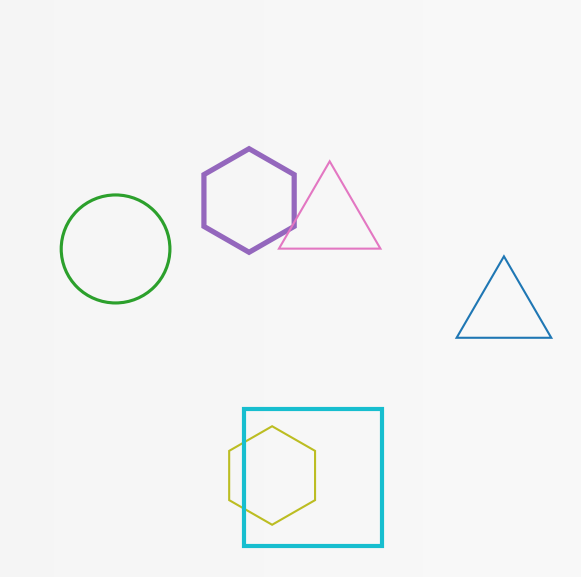[{"shape": "triangle", "thickness": 1, "radius": 0.47, "center": [0.867, 0.461]}, {"shape": "circle", "thickness": 1.5, "radius": 0.47, "center": [0.199, 0.568]}, {"shape": "hexagon", "thickness": 2.5, "radius": 0.45, "center": [0.428, 0.652]}, {"shape": "triangle", "thickness": 1, "radius": 0.5, "center": [0.567, 0.619]}, {"shape": "hexagon", "thickness": 1, "radius": 0.43, "center": [0.468, 0.176]}, {"shape": "square", "thickness": 2, "radius": 0.59, "center": [0.538, 0.173]}]